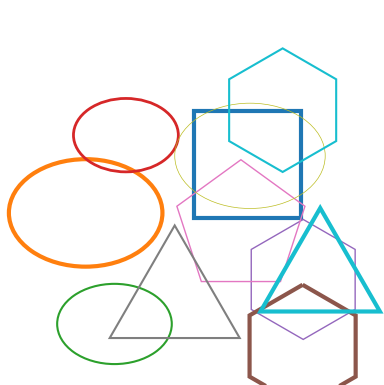[{"shape": "square", "thickness": 3, "radius": 0.69, "center": [0.644, 0.573]}, {"shape": "oval", "thickness": 3, "radius": 1.0, "center": [0.223, 0.447]}, {"shape": "oval", "thickness": 1.5, "radius": 0.74, "center": [0.297, 0.159]}, {"shape": "oval", "thickness": 2, "radius": 0.68, "center": [0.327, 0.649]}, {"shape": "hexagon", "thickness": 1, "radius": 0.78, "center": [0.788, 0.274]}, {"shape": "hexagon", "thickness": 3, "radius": 0.8, "center": [0.786, 0.101]}, {"shape": "pentagon", "thickness": 1, "radius": 0.87, "center": [0.626, 0.41]}, {"shape": "triangle", "thickness": 1.5, "radius": 0.97, "center": [0.454, 0.219]}, {"shape": "oval", "thickness": 0.5, "radius": 0.98, "center": [0.649, 0.595]}, {"shape": "triangle", "thickness": 3, "radius": 0.9, "center": [0.832, 0.28]}, {"shape": "hexagon", "thickness": 1.5, "radius": 0.8, "center": [0.734, 0.714]}]